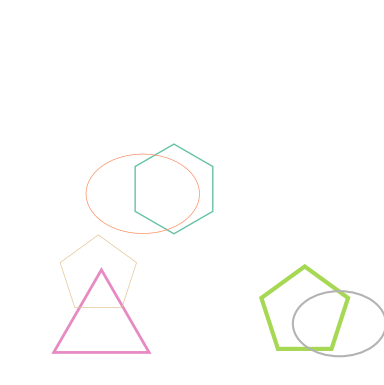[{"shape": "hexagon", "thickness": 1, "radius": 0.58, "center": [0.452, 0.509]}, {"shape": "oval", "thickness": 0.5, "radius": 0.74, "center": [0.371, 0.497]}, {"shape": "triangle", "thickness": 2, "radius": 0.72, "center": [0.263, 0.156]}, {"shape": "pentagon", "thickness": 3, "radius": 0.59, "center": [0.791, 0.19]}, {"shape": "pentagon", "thickness": 0.5, "radius": 0.52, "center": [0.255, 0.286]}, {"shape": "oval", "thickness": 1.5, "radius": 0.6, "center": [0.882, 0.159]}]